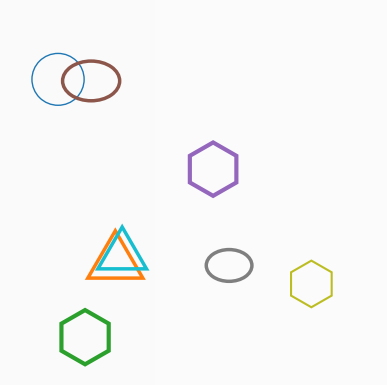[{"shape": "circle", "thickness": 1, "radius": 0.34, "center": [0.15, 0.794]}, {"shape": "triangle", "thickness": 2.5, "radius": 0.41, "center": [0.298, 0.319]}, {"shape": "hexagon", "thickness": 3, "radius": 0.35, "center": [0.22, 0.124]}, {"shape": "hexagon", "thickness": 3, "radius": 0.35, "center": [0.55, 0.561]}, {"shape": "oval", "thickness": 2.5, "radius": 0.37, "center": [0.235, 0.79]}, {"shape": "oval", "thickness": 2.5, "radius": 0.29, "center": [0.591, 0.31]}, {"shape": "hexagon", "thickness": 1.5, "radius": 0.3, "center": [0.804, 0.262]}, {"shape": "triangle", "thickness": 2.5, "radius": 0.36, "center": [0.315, 0.338]}]